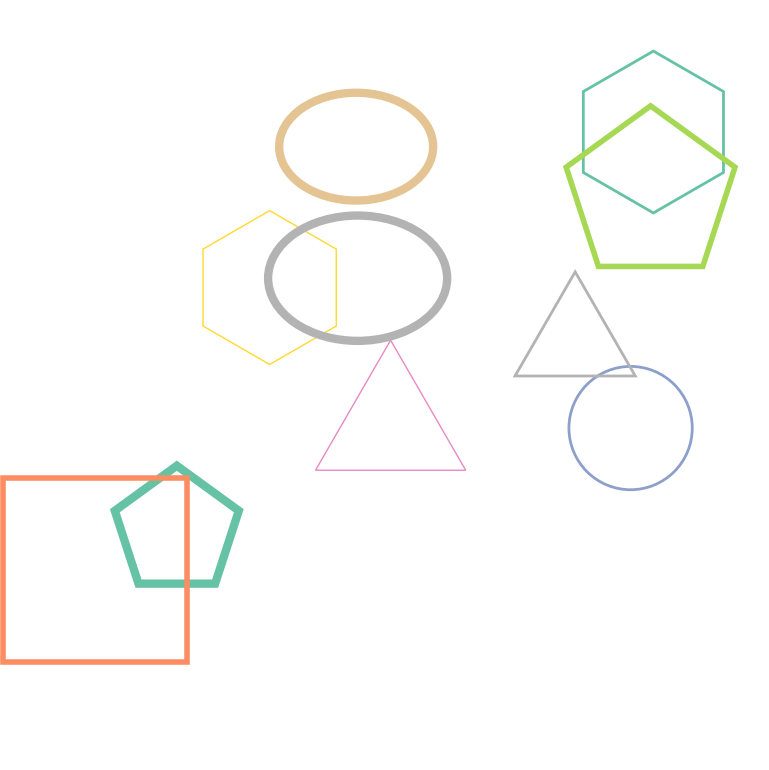[{"shape": "pentagon", "thickness": 3, "radius": 0.42, "center": [0.23, 0.311]}, {"shape": "hexagon", "thickness": 1, "radius": 0.53, "center": [0.849, 0.829]}, {"shape": "square", "thickness": 2, "radius": 0.6, "center": [0.123, 0.26]}, {"shape": "circle", "thickness": 1, "radius": 0.4, "center": [0.819, 0.444]}, {"shape": "triangle", "thickness": 0.5, "radius": 0.56, "center": [0.507, 0.446]}, {"shape": "pentagon", "thickness": 2, "radius": 0.58, "center": [0.845, 0.747]}, {"shape": "hexagon", "thickness": 0.5, "radius": 0.5, "center": [0.35, 0.627]}, {"shape": "oval", "thickness": 3, "radius": 0.5, "center": [0.463, 0.81]}, {"shape": "oval", "thickness": 3, "radius": 0.58, "center": [0.464, 0.639]}, {"shape": "triangle", "thickness": 1, "radius": 0.45, "center": [0.747, 0.557]}]